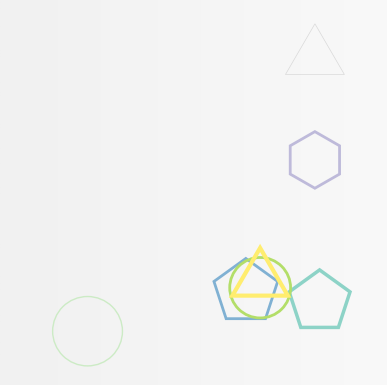[{"shape": "pentagon", "thickness": 2.5, "radius": 0.41, "center": [0.825, 0.216]}, {"shape": "hexagon", "thickness": 2, "radius": 0.37, "center": [0.813, 0.585]}, {"shape": "pentagon", "thickness": 2, "radius": 0.43, "center": [0.634, 0.242]}, {"shape": "circle", "thickness": 2, "radius": 0.39, "center": [0.671, 0.253]}, {"shape": "triangle", "thickness": 0.5, "radius": 0.44, "center": [0.813, 0.85]}, {"shape": "circle", "thickness": 1, "radius": 0.45, "center": [0.226, 0.14]}, {"shape": "triangle", "thickness": 3, "radius": 0.41, "center": [0.671, 0.273]}]